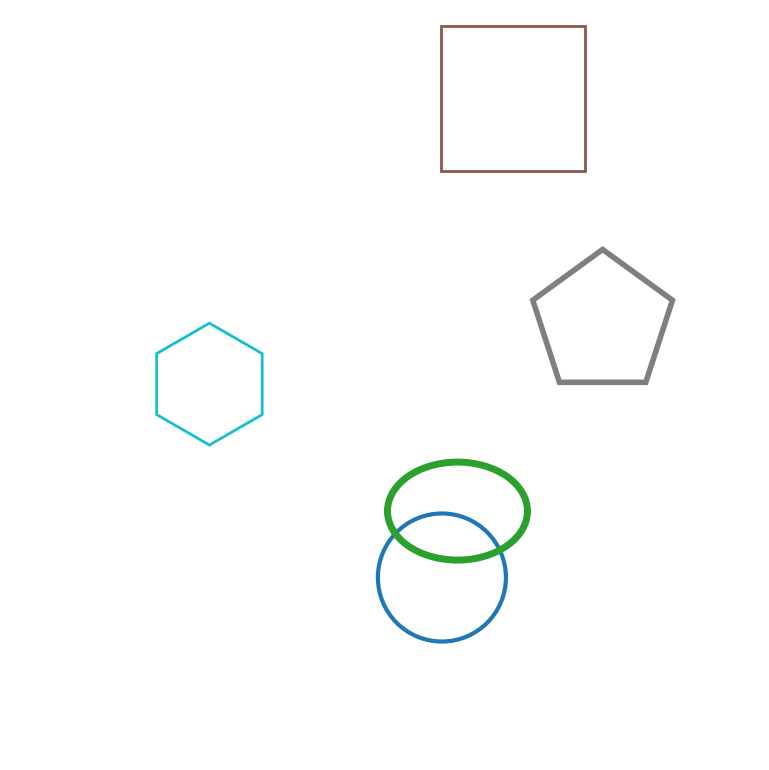[{"shape": "circle", "thickness": 1.5, "radius": 0.42, "center": [0.574, 0.25]}, {"shape": "oval", "thickness": 2.5, "radius": 0.45, "center": [0.594, 0.336]}, {"shape": "square", "thickness": 1, "radius": 0.47, "center": [0.666, 0.872]}, {"shape": "pentagon", "thickness": 2, "radius": 0.48, "center": [0.783, 0.581]}, {"shape": "hexagon", "thickness": 1, "radius": 0.4, "center": [0.272, 0.501]}]